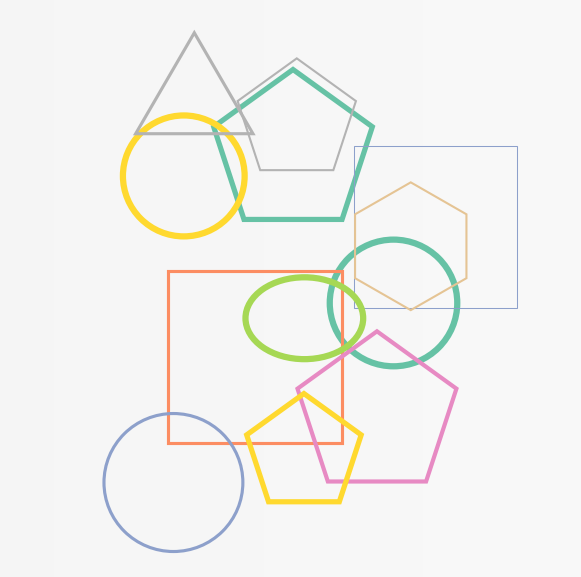[{"shape": "pentagon", "thickness": 2.5, "radius": 0.72, "center": [0.504, 0.735]}, {"shape": "circle", "thickness": 3, "radius": 0.55, "center": [0.677, 0.475]}, {"shape": "square", "thickness": 1.5, "radius": 0.75, "center": [0.439, 0.381]}, {"shape": "circle", "thickness": 1.5, "radius": 0.6, "center": [0.298, 0.164]}, {"shape": "square", "thickness": 0.5, "radius": 0.7, "center": [0.749, 0.606]}, {"shape": "pentagon", "thickness": 2, "radius": 0.72, "center": [0.649, 0.282]}, {"shape": "oval", "thickness": 3, "radius": 0.51, "center": [0.524, 0.448]}, {"shape": "pentagon", "thickness": 2.5, "radius": 0.52, "center": [0.523, 0.214]}, {"shape": "circle", "thickness": 3, "radius": 0.52, "center": [0.316, 0.695]}, {"shape": "hexagon", "thickness": 1, "radius": 0.55, "center": [0.707, 0.573]}, {"shape": "pentagon", "thickness": 1, "radius": 0.54, "center": [0.511, 0.791]}, {"shape": "triangle", "thickness": 1.5, "radius": 0.58, "center": [0.334, 0.826]}]